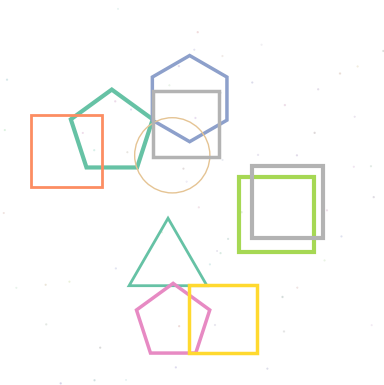[{"shape": "pentagon", "thickness": 3, "radius": 0.56, "center": [0.29, 0.655]}, {"shape": "triangle", "thickness": 2, "radius": 0.58, "center": [0.436, 0.316]}, {"shape": "square", "thickness": 2, "radius": 0.46, "center": [0.172, 0.607]}, {"shape": "hexagon", "thickness": 2.5, "radius": 0.56, "center": [0.493, 0.744]}, {"shape": "pentagon", "thickness": 2.5, "radius": 0.5, "center": [0.45, 0.164]}, {"shape": "square", "thickness": 3, "radius": 0.49, "center": [0.718, 0.443]}, {"shape": "square", "thickness": 2.5, "radius": 0.44, "center": [0.578, 0.172]}, {"shape": "circle", "thickness": 1, "radius": 0.49, "center": [0.447, 0.597]}, {"shape": "square", "thickness": 3, "radius": 0.46, "center": [0.747, 0.475]}, {"shape": "square", "thickness": 2.5, "radius": 0.43, "center": [0.483, 0.678]}]